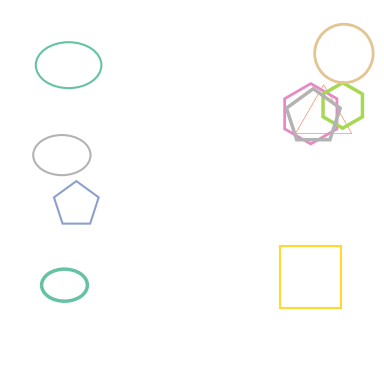[{"shape": "oval", "thickness": 2.5, "radius": 0.3, "center": [0.167, 0.259]}, {"shape": "oval", "thickness": 1.5, "radius": 0.43, "center": [0.178, 0.831]}, {"shape": "triangle", "thickness": 0.5, "radius": 0.42, "center": [0.841, 0.696]}, {"shape": "pentagon", "thickness": 1.5, "radius": 0.31, "center": [0.198, 0.469]}, {"shape": "hexagon", "thickness": 2, "radius": 0.39, "center": [0.807, 0.704]}, {"shape": "hexagon", "thickness": 2.5, "radius": 0.3, "center": [0.89, 0.726]}, {"shape": "square", "thickness": 1.5, "radius": 0.4, "center": [0.806, 0.28]}, {"shape": "circle", "thickness": 2, "radius": 0.38, "center": [0.893, 0.861]}, {"shape": "pentagon", "thickness": 2.5, "radius": 0.37, "center": [0.814, 0.696]}, {"shape": "oval", "thickness": 1.5, "radius": 0.37, "center": [0.161, 0.597]}]